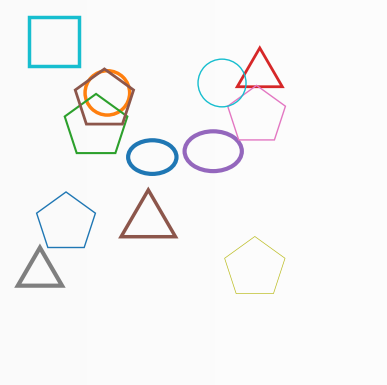[{"shape": "oval", "thickness": 3, "radius": 0.31, "center": [0.393, 0.592]}, {"shape": "pentagon", "thickness": 1, "radius": 0.4, "center": [0.17, 0.422]}, {"shape": "circle", "thickness": 2.5, "radius": 0.29, "center": [0.277, 0.759]}, {"shape": "pentagon", "thickness": 1.5, "radius": 0.42, "center": [0.248, 0.671]}, {"shape": "triangle", "thickness": 2, "radius": 0.34, "center": [0.67, 0.808]}, {"shape": "oval", "thickness": 3, "radius": 0.37, "center": [0.55, 0.607]}, {"shape": "triangle", "thickness": 2.5, "radius": 0.4, "center": [0.383, 0.426]}, {"shape": "pentagon", "thickness": 2, "radius": 0.4, "center": [0.269, 0.742]}, {"shape": "pentagon", "thickness": 1, "radius": 0.39, "center": [0.662, 0.7]}, {"shape": "triangle", "thickness": 3, "radius": 0.33, "center": [0.103, 0.291]}, {"shape": "pentagon", "thickness": 0.5, "radius": 0.41, "center": [0.658, 0.304]}, {"shape": "square", "thickness": 2.5, "radius": 0.32, "center": [0.14, 0.892]}, {"shape": "circle", "thickness": 1, "radius": 0.31, "center": [0.573, 0.784]}]